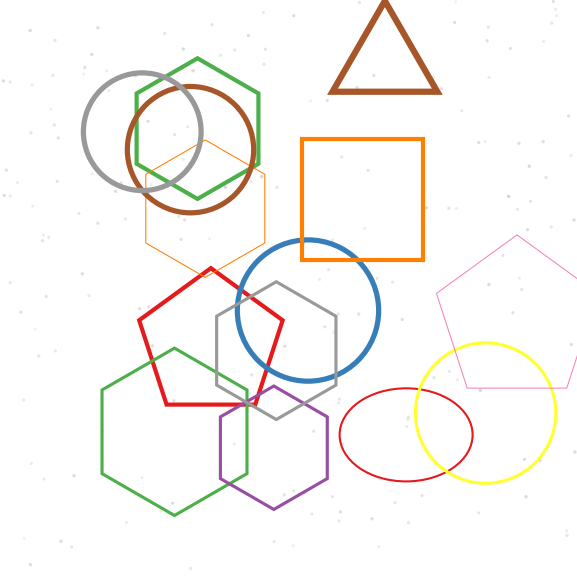[{"shape": "oval", "thickness": 1, "radius": 0.58, "center": [0.703, 0.246]}, {"shape": "pentagon", "thickness": 2, "radius": 0.65, "center": [0.365, 0.404]}, {"shape": "circle", "thickness": 2.5, "radius": 0.61, "center": [0.533, 0.461]}, {"shape": "hexagon", "thickness": 1.5, "radius": 0.72, "center": [0.302, 0.251]}, {"shape": "hexagon", "thickness": 2, "radius": 0.61, "center": [0.342, 0.776]}, {"shape": "hexagon", "thickness": 1.5, "radius": 0.53, "center": [0.474, 0.224]}, {"shape": "square", "thickness": 2, "radius": 0.52, "center": [0.628, 0.654]}, {"shape": "hexagon", "thickness": 0.5, "radius": 0.59, "center": [0.356, 0.638]}, {"shape": "circle", "thickness": 1.5, "radius": 0.61, "center": [0.841, 0.284]}, {"shape": "circle", "thickness": 2.5, "radius": 0.55, "center": [0.33, 0.74]}, {"shape": "triangle", "thickness": 3, "radius": 0.52, "center": [0.667, 0.893]}, {"shape": "pentagon", "thickness": 0.5, "radius": 0.73, "center": [0.895, 0.446]}, {"shape": "hexagon", "thickness": 1.5, "radius": 0.6, "center": [0.478, 0.392]}, {"shape": "circle", "thickness": 2.5, "radius": 0.51, "center": [0.246, 0.771]}]